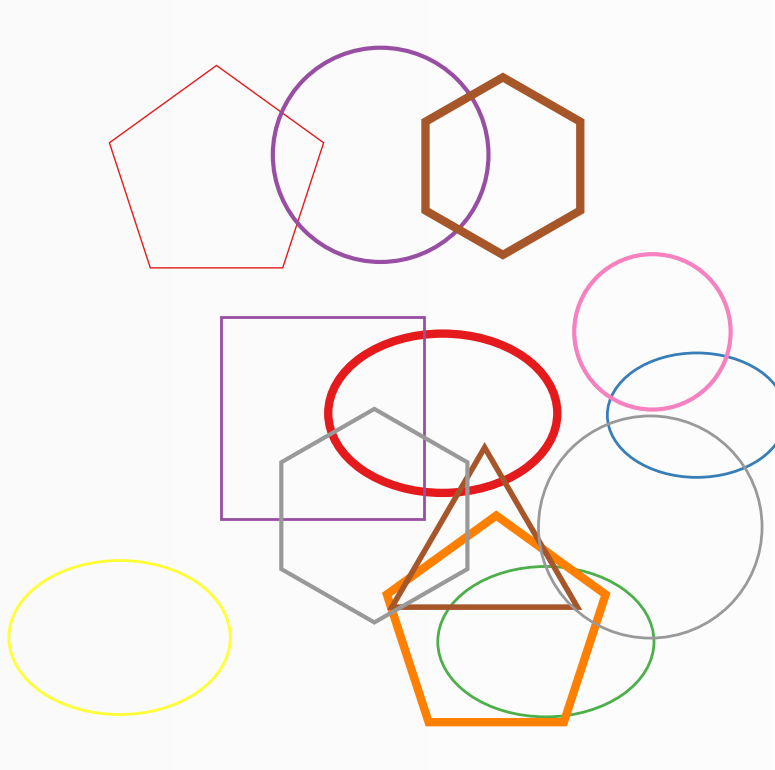[{"shape": "pentagon", "thickness": 0.5, "radius": 0.73, "center": [0.279, 0.77]}, {"shape": "oval", "thickness": 3, "radius": 0.74, "center": [0.571, 0.463]}, {"shape": "oval", "thickness": 1, "radius": 0.58, "center": [0.899, 0.461]}, {"shape": "oval", "thickness": 1, "radius": 0.7, "center": [0.704, 0.167]}, {"shape": "circle", "thickness": 1.5, "radius": 0.7, "center": [0.491, 0.799]}, {"shape": "square", "thickness": 1, "radius": 0.65, "center": [0.416, 0.457]}, {"shape": "pentagon", "thickness": 3, "radius": 0.74, "center": [0.64, 0.182]}, {"shape": "oval", "thickness": 1, "radius": 0.71, "center": [0.154, 0.172]}, {"shape": "triangle", "thickness": 2, "radius": 0.69, "center": [0.625, 0.281]}, {"shape": "hexagon", "thickness": 3, "radius": 0.58, "center": [0.649, 0.784]}, {"shape": "circle", "thickness": 1.5, "radius": 0.5, "center": [0.842, 0.569]}, {"shape": "hexagon", "thickness": 1.5, "radius": 0.69, "center": [0.483, 0.33]}, {"shape": "circle", "thickness": 1, "radius": 0.72, "center": [0.839, 0.316]}]